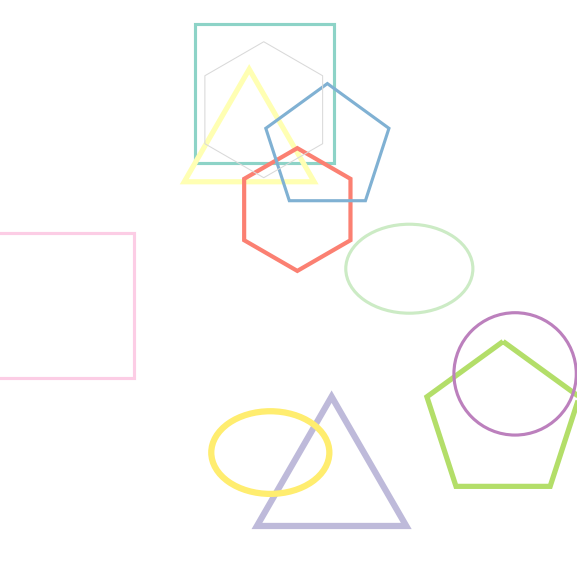[{"shape": "square", "thickness": 1.5, "radius": 0.6, "center": [0.457, 0.837]}, {"shape": "triangle", "thickness": 2.5, "radius": 0.65, "center": [0.432, 0.749]}, {"shape": "triangle", "thickness": 3, "radius": 0.75, "center": [0.574, 0.163]}, {"shape": "hexagon", "thickness": 2, "radius": 0.53, "center": [0.515, 0.636]}, {"shape": "pentagon", "thickness": 1.5, "radius": 0.56, "center": [0.567, 0.742]}, {"shape": "pentagon", "thickness": 2.5, "radius": 0.69, "center": [0.871, 0.269]}, {"shape": "square", "thickness": 1.5, "radius": 0.63, "center": [0.106, 0.47]}, {"shape": "hexagon", "thickness": 0.5, "radius": 0.59, "center": [0.457, 0.809]}, {"shape": "circle", "thickness": 1.5, "radius": 0.53, "center": [0.892, 0.352]}, {"shape": "oval", "thickness": 1.5, "radius": 0.55, "center": [0.709, 0.534]}, {"shape": "oval", "thickness": 3, "radius": 0.51, "center": [0.468, 0.215]}]